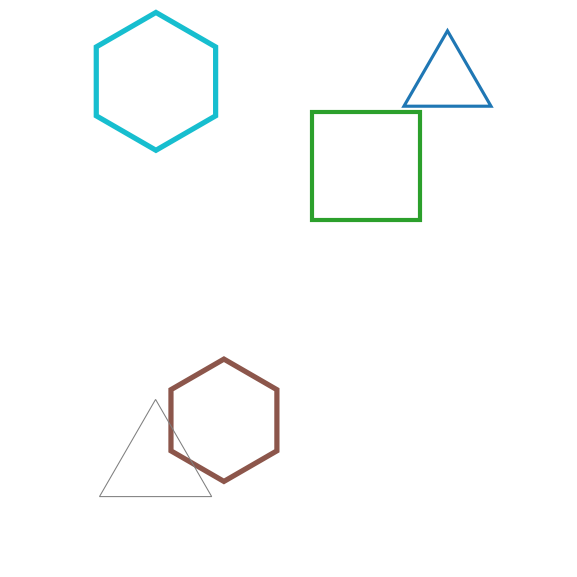[{"shape": "triangle", "thickness": 1.5, "radius": 0.44, "center": [0.775, 0.859]}, {"shape": "square", "thickness": 2, "radius": 0.47, "center": [0.633, 0.712]}, {"shape": "hexagon", "thickness": 2.5, "radius": 0.53, "center": [0.388, 0.271]}, {"shape": "triangle", "thickness": 0.5, "radius": 0.56, "center": [0.269, 0.195]}, {"shape": "hexagon", "thickness": 2.5, "radius": 0.6, "center": [0.27, 0.858]}]